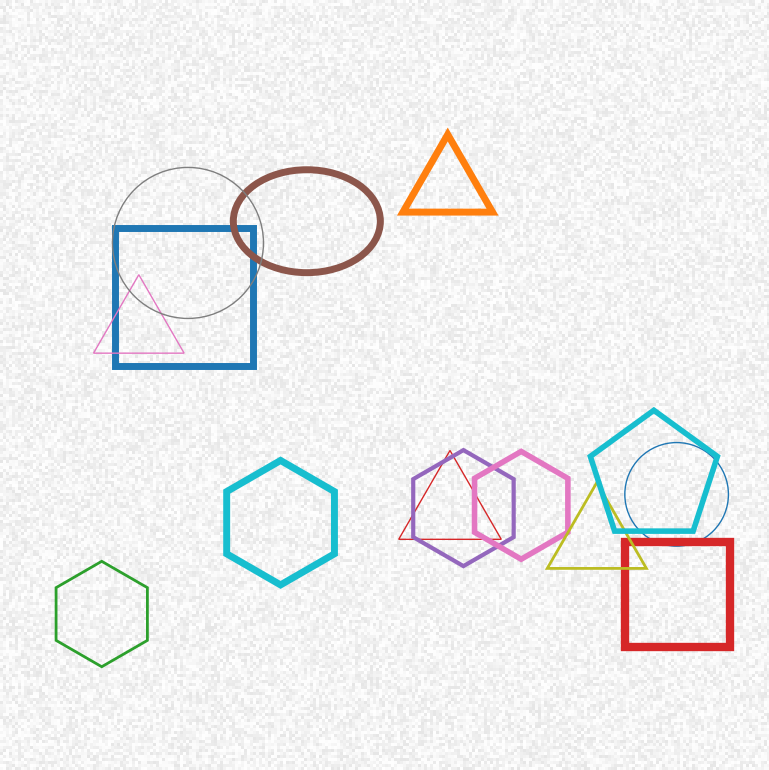[{"shape": "circle", "thickness": 0.5, "radius": 0.34, "center": [0.879, 0.358]}, {"shape": "square", "thickness": 2.5, "radius": 0.45, "center": [0.239, 0.614]}, {"shape": "triangle", "thickness": 2.5, "radius": 0.34, "center": [0.581, 0.758]}, {"shape": "hexagon", "thickness": 1, "radius": 0.34, "center": [0.132, 0.203]}, {"shape": "triangle", "thickness": 0.5, "radius": 0.38, "center": [0.584, 0.338]}, {"shape": "square", "thickness": 3, "radius": 0.34, "center": [0.88, 0.227]}, {"shape": "hexagon", "thickness": 1.5, "radius": 0.38, "center": [0.602, 0.34]}, {"shape": "oval", "thickness": 2.5, "radius": 0.48, "center": [0.398, 0.713]}, {"shape": "hexagon", "thickness": 2, "radius": 0.35, "center": [0.677, 0.344]}, {"shape": "triangle", "thickness": 0.5, "radius": 0.34, "center": [0.18, 0.575]}, {"shape": "circle", "thickness": 0.5, "radius": 0.49, "center": [0.244, 0.684]}, {"shape": "triangle", "thickness": 1, "radius": 0.37, "center": [0.775, 0.299]}, {"shape": "pentagon", "thickness": 2, "radius": 0.43, "center": [0.849, 0.38]}, {"shape": "hexagon", "thickness": 2.5, "radius": 0.4, "center": [0.364, 0.321]}]